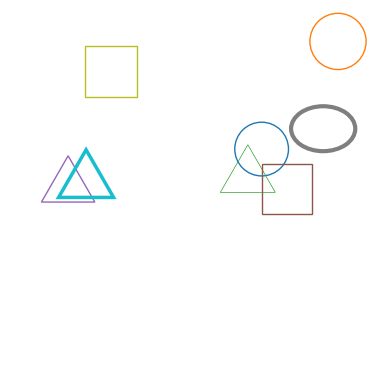[{"shape": "circle", "thickness": 1, "radius": 0.35, "center": [0.68, 0.613]}, {"shape": "circle", "thickness": 1, "radius": 0.36, "center": [0.878, 0.892]}, {"shape": "triangle", "thickness": 0.5, "radius": 0.41, "center": [0.644, 0.542]}, {"shape": "triangle", "thickness": 1, "radius": 0.4, "center": [0.177, 0.515]}, {"shape": "square", "thickness": 1, "radius": 0.32, "center": [0.746, 0.509]}, {"shape": "oval", "thickness": 3, "radius": 0.42, "center": [0.839, 0.666]}, {"shape": "square", "thickness": 1, "radius": 0.34, "center": [0.287, 0.814]}, {"shape": "triangle", "thickness": 2.5, "radius": 0.41, "center": [0.224, 0.528]}]